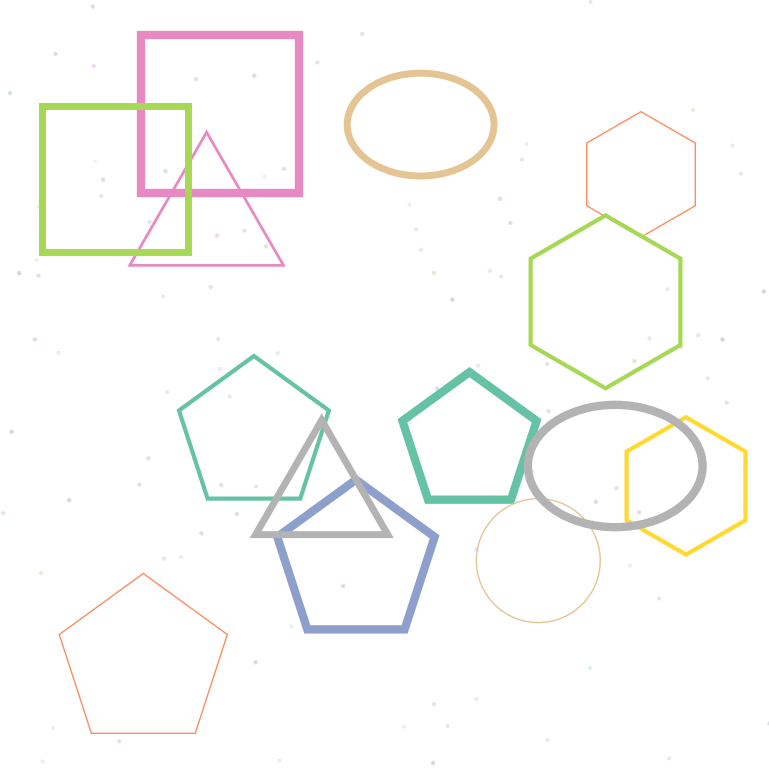[{"shape": "pentagon", "thickness": 1.5, "radius": 0.51, "center": [0.33, 0.435]}, {"shape": "pentagon", "thickness": 3, "radius": 0.46, "center": [0.61, 0.425]}, {"shape": "hexagon", "thickness": 0.5, "radius": 0.41, "center": [0.832, 0.774]}, {"shape": "pentagon", "thickness": 0.5, "radius": 0.57, "center": [0.186, 0.14]}, {"shape": "pentagon", "thickness": 3, "radius": 0.54, "center": [0.462, 0.27]}, {"shape": "triangle", "thickness": 1, "radius": 0.58, "center": [0.268, 0.713]}, {"shape": "square", "thickness": 3, "radius": 0.51, "center": [0.285, 0.852]}, {"shape": "square", "thickness": 2.5, "radius": 0.47, "center": [0.15, 0.768]}, {"shape": "hexagon", "thickness": 1.5, "radius": 0.56, "center": [0.786, 0.608]}, {"shape": "hexagon", "thickness": 1.5, "radius": 0.45, "center": [0.891, 0.369]}, {"shape": "oval", "thickness": 2.5, "radius": 0.48, "center": [0.546, 0.838]}, {"shape": "circle", "thickness": 0.5, "radius": 0.4, "center": [0.699, 0.272]}, {"shape": "oval", "thickness": 3, "radius": 0.57, "center": [0.799, 0.395]}, {"shape": "triangle", "thickness": 2.5, "radius": 0.5, "center": [0.418, 0.355]}]